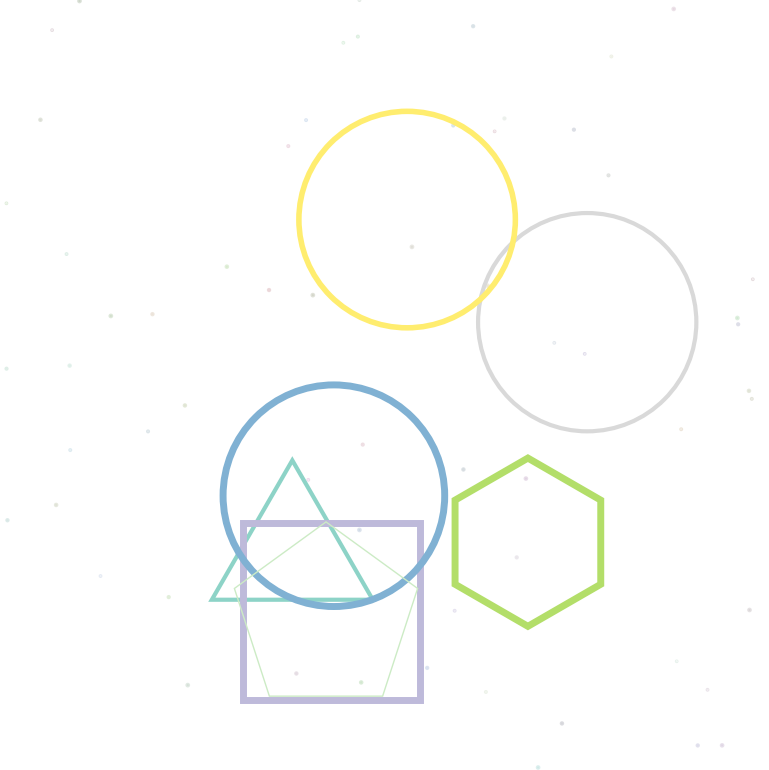[{"shape": "triangle", "thickness": 1.5, "radius": 0.6, "center": [0.38, 0.281]}, {"shape": "square", "thickness": 2.5, "radius": 0.58, "center": [0.43, 0.205]}, {"shape": "circle", "thickness": 2.5, "radius": 0.72, "center": [0.434, 0.356]}, {"shape": "hexagon", "thickness": 2.5, "radius": 0.55, "center": [0.686, 0.296]}, {"shape": "circle", "thickness": 1.5, "radius": 0.71, "center": [0.763, 0.582]}, {"shape": "pentagon", "thickness": 0.5, "radius": 0.63, "center": [0.423, 0.197]}, {"shape": "circle", "thickness": 2, "radius": 0.7, "center": [0.529, 0.715]}]